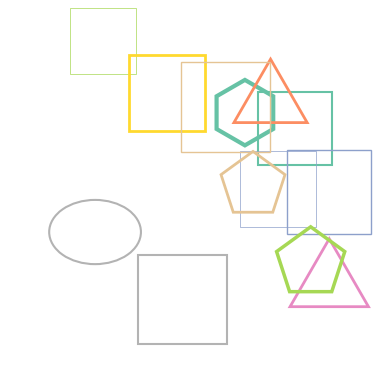[{"shape": "hexagon", "thickness": 3, "radius": 0.42, "center": [0.636, 0.707]}, {"shape": "square", "thickness": 1.5, "radius": 0.48, "center": [0.767, 0.666]}, {"shape": "triangle", "thickness": 2, "radius": 0.55, "center": [0.703, 0.736]}, {"shape": "square", "thickness": 0.5, "radius": 0.5, "center": [0.723, 0.509]}, {"shape": "square", "thickness": 1, "radius": 0.55, "center": [0.855, 0.501]}, {"shape": "triangle", "thickness": 2, "radius": 0.59, "center": [0.855, 0.262]}, {"shape": "square", "thickness": 0.5, "radius": 0.43, "center": [0.267, 0.893]}, {"shape": "pentagon", "thickness": 2.5, "radius": 0.47, "center": [0.807, 0.318]}, {"shape": "square", "thickness": 2, "radius": 0.5, "center": [0.434, 0.758]}, {"shape": "square", "thickness": 1, "radius": 0.58, "center": [0.586, 0.722]}, {"shape": "pentagon", "thickness": 2, "radius": 0.44, "center": [0.657, 0.519]}, {"shape": "oval", "thickness": 1.5, "radius": 0.6, "center": [0.247, 0.397]}, {"shape": "square", "thickness": 1.5, "radius": 0.58, "center": [0.475, 0.222]}]